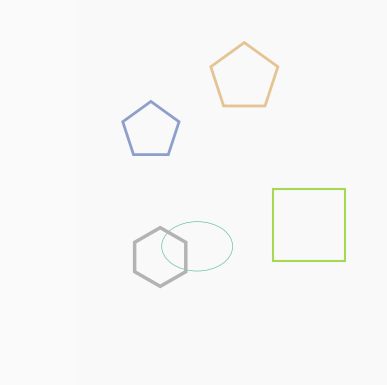[{"shape": "oval", "thickness": 0.5, "radius": 0.46, "center": [0.509, 0.36]}, {"shape": "pentagon", "thickness": 2, "radius": 0.38, "center": [0.389, 0.66]}, {"shape": "square", "thickness": 1.5, "radius": 0.47, "center": [0.798, 0.416]}, {"shape": "pentagon", "thickness": 2, "radius": 0.45, "center": [0.631, 0.798]}, {"shape": "hexagon", "thickness": 2.5, "radius": 0.38, "center": [0.413, 0.332]}]